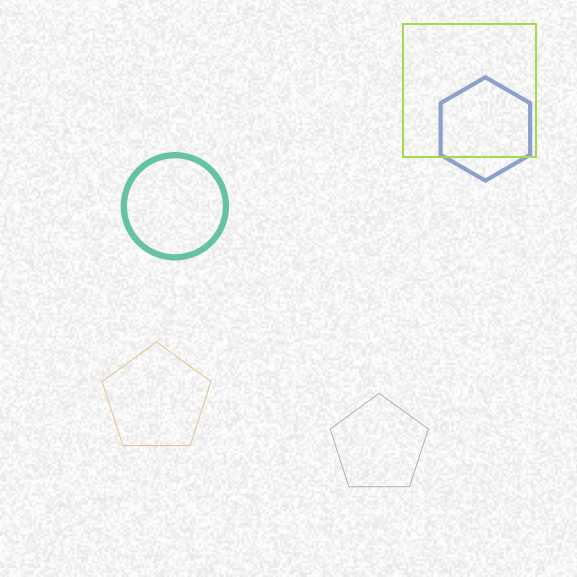[{"shape": "circle", "thickness": 3, "radius": 0.44, "center": [0.303, 0.642]}, {"shape": "hexagon", "thickness": 2, "radius": 0.45, "center": [0.84, 0.776]}, {"shape": "square", "thickness": 1, "radius": 0.57, "center": [0.813, 0.842]}, {"shape": "pentagon", "thickness": 0.5, "radius": 0.5, "center": [0.271, 0.308]}, {"shape": "pentagon", "thickness": 0.5, "radius": 0.45, "center": [0.657, 0.229]}]